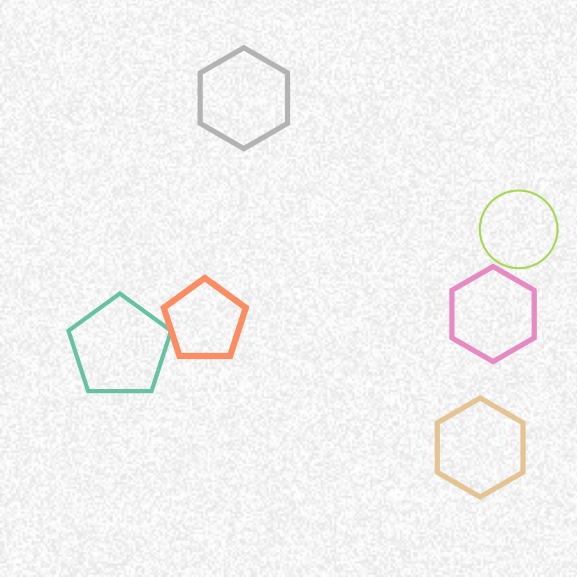[{"shape": "pentagon", "thickness": 2, "radius": 0.47, "center": [0.207, 0.397]}, {"shape": "pentagon", "thickness": 3, "radius": 0.37, "center": [0.355, 0.443]}, {"shape": "hexagon", "thickness": 2.5, "radius": 0.41, "center": [0.854, 0.455]}, {"shape": "circle", "thickness": 1, "radius": 0.34, "center": [0.898, 0.602]}, {"shape": "hexagon", "thickness": 2.5, "radius": 0.43, "center": [0.831, 0.224]}, {"shape": "hexagon", "thickness": 2.5, "radius": 0.44, "center": [0.422, 0.829]}]